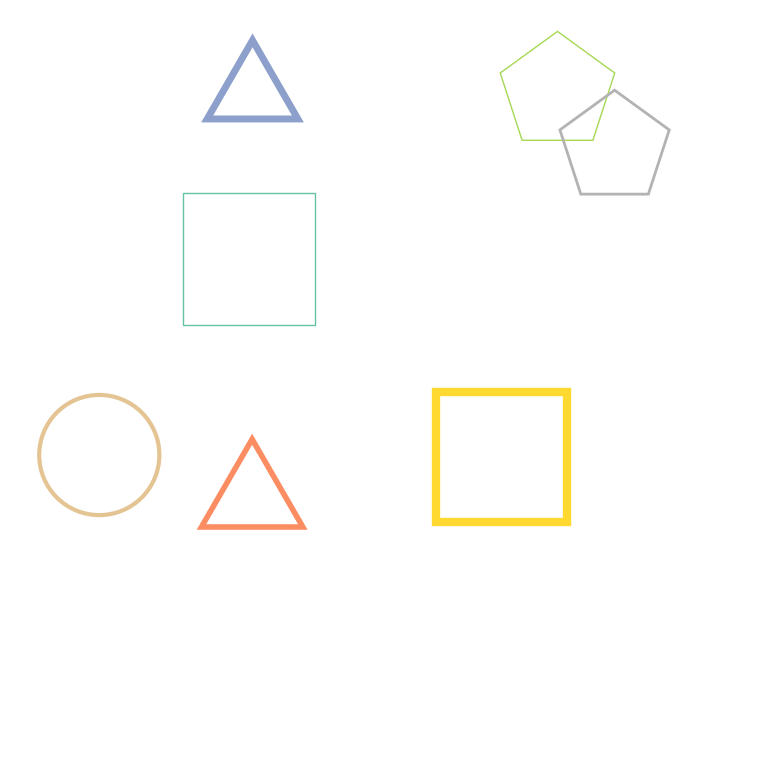[{"shape": "square", "thickness": 0.5, "radius": 0.43, "center": [0.324, 0.664]}, {"shape": "triangle", "thickness": 2, "radius": 0.38, "center": [0.327, 0.354]}, {"shape": "triangle", "thickness": 2.5, "radius": 0.34, "center": [0.328, 0.88]}, {"shape": "pentagon", "thickness": 0.5, "radius": 0.39, "center": [0.724, 0.881]}, {"shape": "square", "thickness": 3, "radius": 0.42, "center": [0.651, 0.406]}, {"shape": "circle", "thickness": 1.5, "radius": 0.39, "center": [0.129, 0.409]}, {"shape": "pentagon", "thickness": 1, "radius": 0.37, "center": [0.798, 0.808]}]